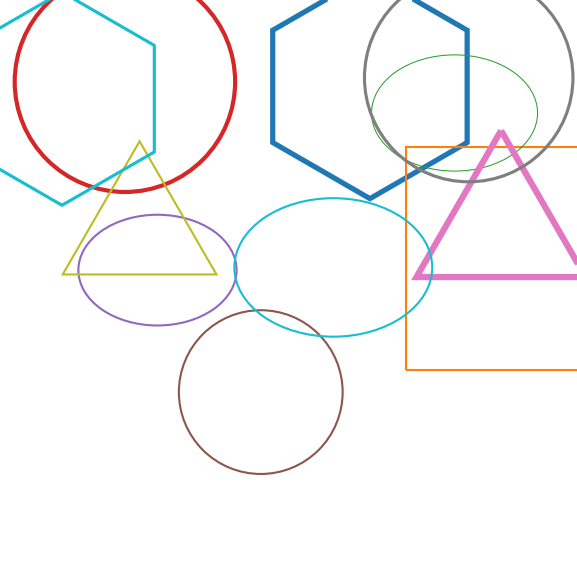[{"shape": "hexagon", "thickness": 2.5, "radius": 0.97, "center": [0.641, 0.85]}, {"shape": "square", "thickness": 1, "radius": 0.96, "center": [0.896, 0.552]}, {"shape": "oval", "thickness": 0.5, "radius": 0.72, "center": [0.787, 0.804]}, {"shape": "circle", "thickness": 2, "radius": 0.95, "center": [0.216, 0.858]}, {"shape": "oval", "thickness": 1, "radius": 0.68, "center": [0.273, 0.531]}, {"shape": "circle", "thickness": 1, "radius": 0.71, "center": [0.452, 0.32]}, {"shape": "triangle", "thickness": 3, "radius": 0.85, "center": [0.868, 0.604]}, {"shape": "circle", "thickness": 1.5, "radius": 0.9, "center": [0.812, 0.865]}, {"shape": "triangle", "thickness": 1, "radius": 0.77, "center": [0.242, 0.601]}, {"shape": "oval", "thickness": 1, "radius": 0.86, "center": [0.577, 0.536]}, {"shape": "hexagon", "thickness": 1.5, "radius": 0.92, "center": [0.107, 0.828]}]